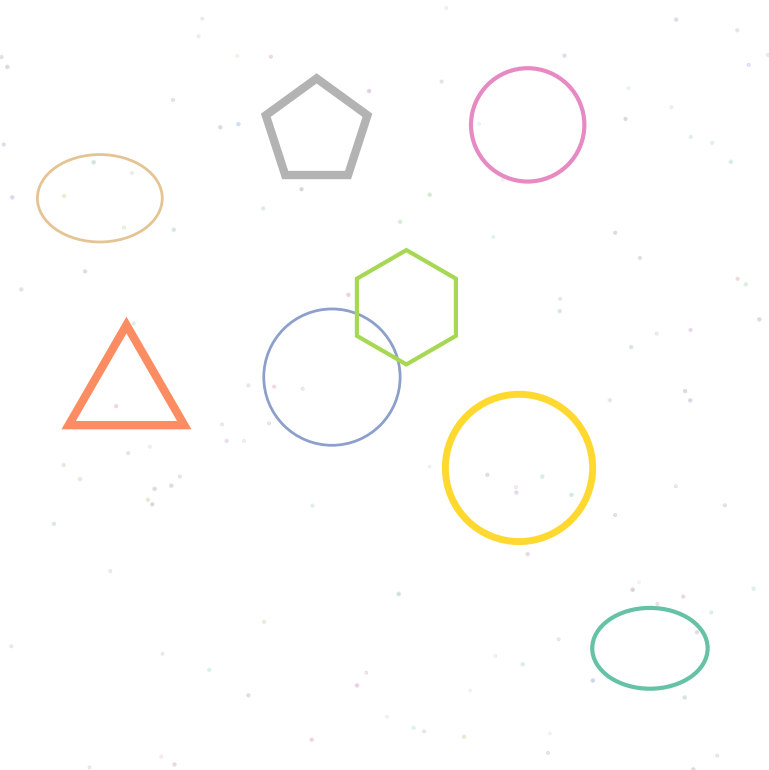[{"shape": "oval", "thickness": 1.5, "radius": 0.37, "center": [0.844, 0.158]}, {"shape": "triangle", "thickness": 3, "radius": 0.43, "center": [0.164, 0.491]}, {"shape": "circle", "thickness": 1, "radius": 0.44, "center": [0.431, 0.51]}, {"shape": "circle", "thickness": 1.5, "radius": 0.37, "center": [0.685, 0.838]}, {"shape": "hexagon", "thickness": 1.5, "radius": 0.37, "center": [0.528, 0.601]}, {"shape": "circle", "thickness": 2.5, "radius": 0.48, "center": [0.674, 0.392]}, {"shape": "oval", "thickness": 1, "radius": 0.41, "center": [0.13, 0.743]}, {"shape": "pentagon", "thickness": 3, "radius": 0.35, "center": [0.411, 0.829]}]